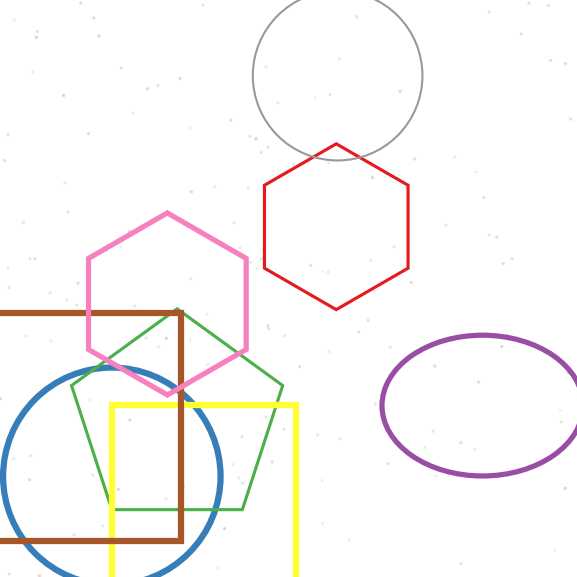[{"shape": "hexagon", "thickness": 1.5, "radius": 0.72, "center": [0.582, 0.607]}, {"shape": "circle", "thickness": 3, "radius": 0.94, "center": [0.194, 0.174]}, {"shape": "pentagon", "thickness": 1.5, "radius": 0.96, "center": [0.307, 0.272]}, {"shape": "oval", "thickness": 2.5, "radius": 0.87, "center": [0.836, 0.297]}, {"shape": "square", "thickness": 3, "radius": 0.8, "center": [0.354, 0.138]}, {"shape": "square", "thickness": 3, "radius": 0.99, "center": [0.115, 0.26]}, {"shape": "hexagon", "thickness": 2.5, "radius": 0.79, "center": [0.29, 0.473]}, {"shape": "circle", "thickness": 1, "radius": 0.73, "center": [0.585, 0.868]}]